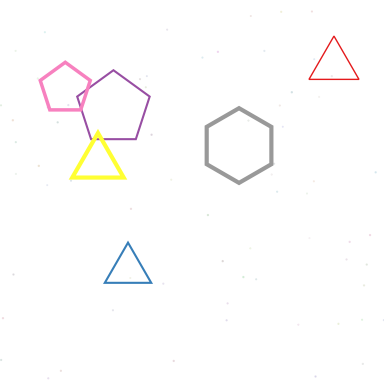[{"shape": "triangle", "thickness": 1, "radius": 0.37, "center": [0.867, 0.831]}, {"shape": "triangle", "thickness": 1.5, "radius": 0.35, "center": [0.332, 0.3]}, {"shape": "pentagon", "thickness": 1.5, "radius": 0.49, "center": [0.295, 0.719]}, {"shape": "triangle", "thickness": 3, "radius": 0.39, "center": [0.254, 0.577]}, {"shape": "pentagon", "thickness": 2.5, "radius": 0.34, "center": [0.17, 0.77]}, {"shape": "hexagon", "thickness": 3, "radius": 0.49, "center": [0.621, 0.622]}]